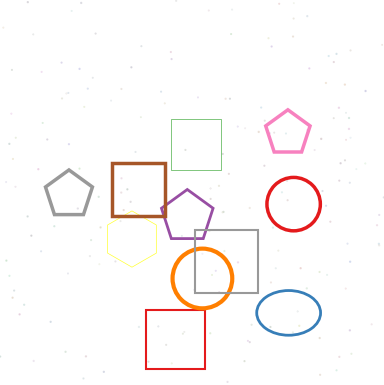[{"shape": "circle", "thickness": 2.5, "radius": 0.35, "center": [0.763, 0.47]}, {"shape": "square", "thickness": 1.5, "radius": 0.38, "center": [0.456, 0.118]}, {"shape": "oval", "thickness": 2, "radius": 0.41, "center": [0.75, 0.187]}, {"shape": "square", "thickness": 0.5, "radius": 0.33, "center": [0.509, 0.625]}, {"shape": "pentagon", "thickness": 2, "radius": 0.35, "center": [0.486, 0.437]}, {"shape": "circle", "thickness": 3, "radius": 0.39, "center": [0.526, 0.277]}, {"shape": "hexagon", "thickness": 0.5, "radius": 0.37, "center": [0.343, 0.379]}, {"shape": "square", "thickness": 2.5, "radius": 0.35, "center": [0.36, 0.508]}, {"shape": "pentagon", "thickness": 2.5, "radius": 0.3, "center": [0.748, 0.654]}, {"shape": "square", "thickness": 1.5, "radius": 0.41, "center": [0.587, 0.321]}, {"shape": "pentagon", "thickness": 2.5, "radius": 0.32, "center": [0.179, 0.494]}]